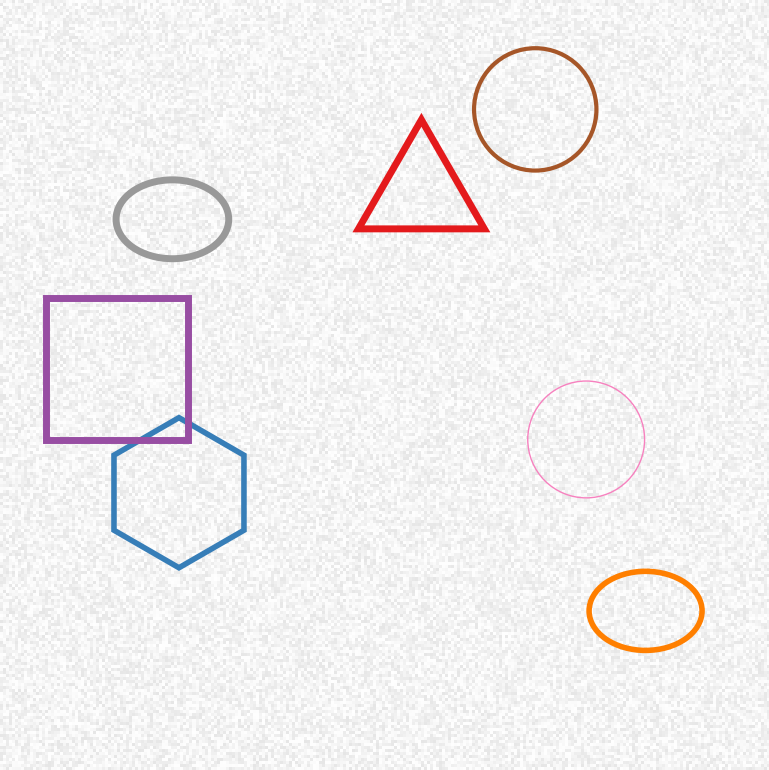[{"shape": "triangle", "thickness": 2.5, "radius": 0.47, "center": [0.547, 0.75]}, {"shape": "hexagon", "thickness": 2, "radius": 0.49, "center": [0.232, 0.36]}, {"shape": "square", "thickness": 2.5, "radius": 0.46, "center": [0.152, 0.52]}, {"shape": "oval", "thickness": 2, "radius": 0.37, "center": [0.838, 0.207]}, {"shape": "circle", "thickness": 1.5, "radius": 0.4, "center": [0.695, 0.858]}, {"shape": "circle", "thickness": 0.5, "radius": 0.38, "center": [0.761, 0.429]}, {"shape": "oval", "thickness": 2.5, "radius": 0.37, "center": [0.224, 0.715]}]